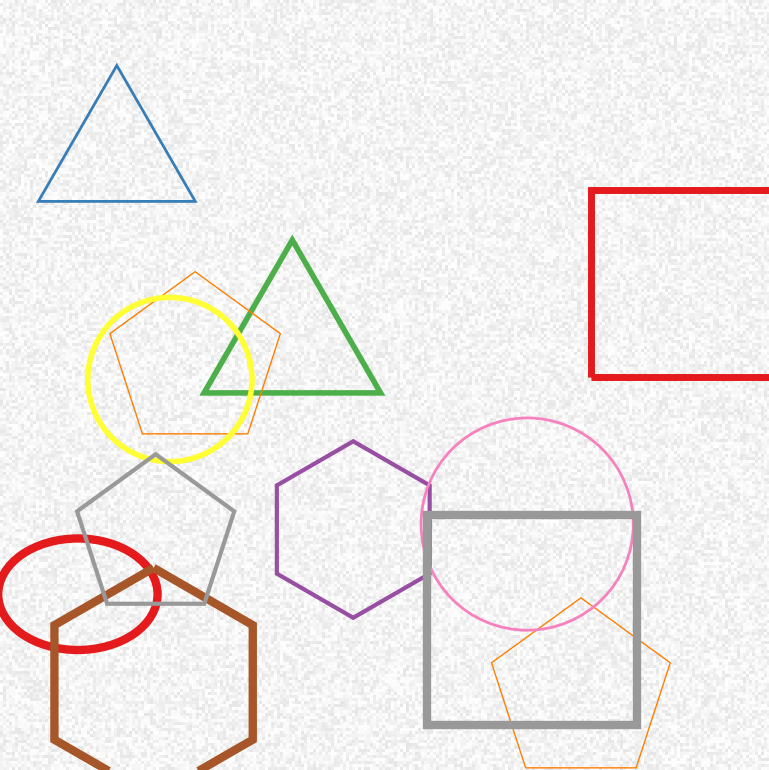[{"shape": "square", "thickness": 2.5, "radius": 0.61, "center": [0.889, 0.632]}, {"shape": "oval", "thickness": 3, "radius": 0.52, "center": [0.101, 0.228]}, {"shape": "triangle", "thickness": 1, "radius": 0.59, "center": [0.152, 0.797]}, {"shape": "triangle", "thickness": 2, "radius": 0.66, "center": [0.38, 0.556]}, {"shape": "hexagon", "thickness": 1.5, "radius": 0.57, "center": [0.459, 0.312]}, {"shape": "pentagon", "thickness": 0.5, "radius": 0.58, "center": [0.253, 0.531]}, {"shape": "pentagon", "thickness": 0.5, "radius": 0.61, "center": [0.754, 0.102]}, {"shape": "circle", "thickness": 2, "radius": 0.53, "center": [0.221, 0.507]}, {"shape": "hexagon", "thickness": 3, "radius": 0.74, "center": [0.199, 0.114]}, {"shape": "circle", "thickness": 1, "radius": 0.69, "center": [0.685, 0.319]}, {"shape": "pentagon", "thickness": 1.5, "radius": 0.54, "center": [0.202, 0.303]}, {"shape": "square", "thickness": 3, "radius": 0.68, "center": [0.691, 0.195]}]